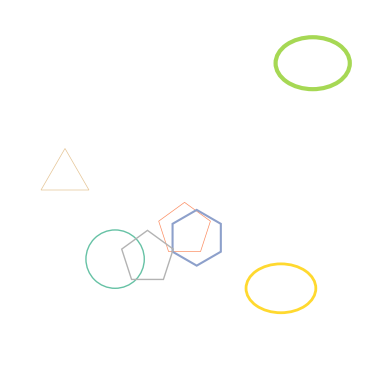[{"shape": "circle", "thickness": 1, "radius": 0.38, "center": [0.299, 0.327]}, {"shape": "pentagon", "thickness": 0.5, "radius": 0.35, "center": [0.479, 0.404]}, {"shape": "hexagon", "thickness": 1.5, "radius": 0.36, "center": [0.511, 0.382]}, {"shape": "oval", "thickness": 3, "radius": 0.48, "center": [0.812, 0.836]}, {"shape": "oval", "thickness": 2, "radius": 0.45, "center": [0.73, 0.251]}, {"shape": "triangle", "thickness": 0.5, "radius": 0.36, "center": [0.169, 0.542]}, {"shape": "pentagon", "thickness": 1, "radius": 0.35, "center": [0.383, 0.331]}]